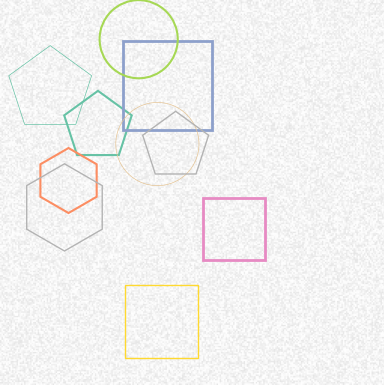[{"shape": "pentagon", "thickness": 0.5, "radius": 0.57, "center": [0.13, 0.768]}, {"shape": "pentagon", "thickness": 1.5, "radius": 0.46, "center": [0.254, 0.672]}, {"shape": "hexagon", "thickness": 1.5, "radius": 0.42, "center": [0.178, 0.531]}, {"shape": "square", "thickness": 2, "radius": 0.58, "center": [0.435, 0.779]}, {"shape": "square", "thickness": 2, "radius": 0.4, "center": [0.607, 0.406]}, {"shape": "circle", "thickness": 1.5, "radius": 0.51, "center": [0.36, 0.898]}, {"shape": "square", "thickness": 1, "radius": 0.47, "center": [0.419, 0.166]}, {"shape": "circle", "thickness": 0.5, "radius": 0.54, "center": [0.409, 0.626]}, {"shape": "hexagon", "thickness": 1, "radius": 0.57, "center": [0.167, 0.461]}, {"shape": "pentagon", "thickness": 1, "radius": 0.45, "center": [0.456, 0.621]}]